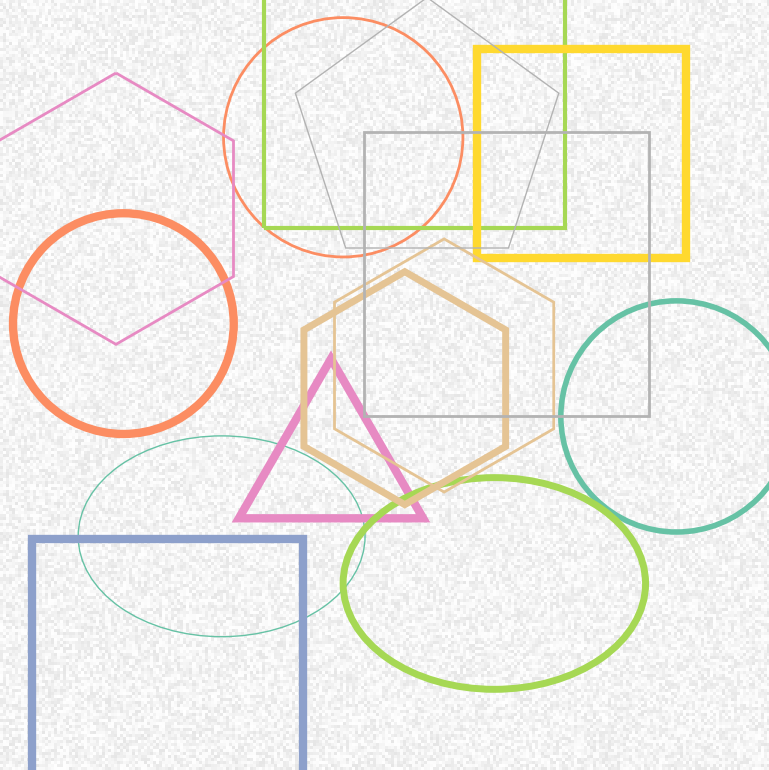[{"shape": "oval", "thickness": 0.5, "radius": 0.93, "center": [0.288, 0.304]}, {"shape": "circle", "thickness": 2, "radius": 0.75, "center": [0.878, 0.459]}, {"shape": "circle", "thickness": 3, "radius": 0.72, "center": [0.16, 0.58]}, {"shape": "circle", "thickness": 1, "radius": 0.78, "center": [0.446, 0.822]}, {"shape": "square", "thickness": 3, "radius": 0.88, "center": [0.218, 0.124]}, {"shape": "triangle", "thickness": 3, "radius": 0.69, "center": [0.43, 0.396]}, {"shape": "hexagon", "thickness": 1, "radius": 0.88, "center": [0.151, 0.729]}, {"shape": "oval", "thickness": 2.5, "radius": 0.98, "center": [0.642, 0.242]}, {"shape": "square", "thickness": 1.5, "radius": 0.98, "center": [0.538, 0.9]}, {"shape": "square", "thickness": 3, "radius": 0.68, "center": [0.755, 0.801]}, {"shape": "hexagon", "thickness": 2.5, "radius": 0.76, "center": [0.526, 0.496]}, {"shape": "hexagon", "thickness": 1, "radius": 0.82, "center": [0.577, 0.525]}, {"shape": "square", "thickness": 1, "radius": 0.92, "center": [0.658, 0.644]}, {"shape": "pentagon", "thickness": 0.5, "radius": 0.9, "center": [0.555, 0.823]}]